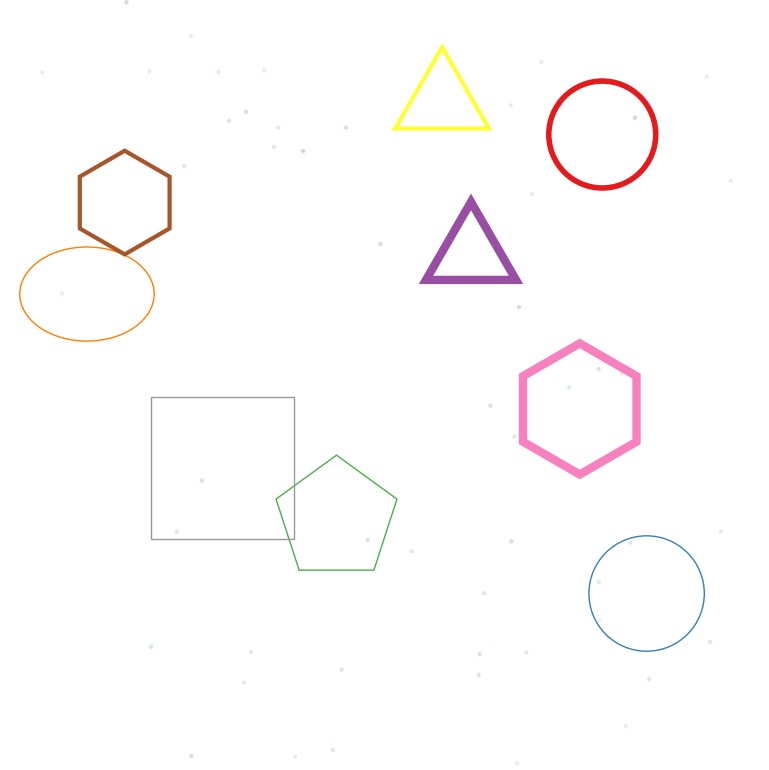[{"shape": "circle", "thickness": 2, "radius": 0.35, "center": [0.782, 0.825]}, {"shape": "circle", "thickness": 0.5, "radius": 0.37, "center": [0.84, 0.229]}, {"shape": "pentagon", "thickness": 0.5, "radius": 0.41, "center": [0.437, 0.326]}, {"shape": "triangle", "thickness": 3, "radius": 0.34, "center": [0.612, 0.67]}, {"shape": "oval", "thickness": 0.5, "radius": 0.44, "center": [0.113, 0.618]}, {"shape": "triangle", "thickness": 1.5, "radius": 0.35, "center": [0.574, 0.868]}, {"shape": "hexagon", "thickness": 1.5, "radius": 0.34, "center": [0.162, 0.737]}, {"shape": "hexagon", "thickness": 3, "radius": 0.43, "center": [0.753, 0.469]}, {"shape": "square", "thickness": 0.5, "radius": 0.46, "center": [0.289, 0.392]}]